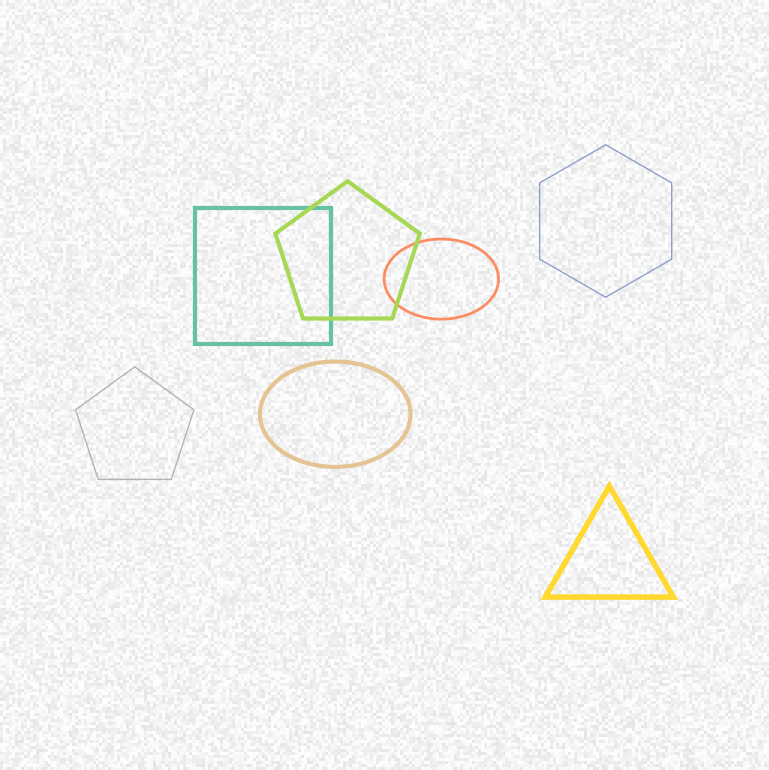[{"shape": "square", "thickness": 1.5, "radius": 0.44, "center": [0.342, 0.642]}, {"shape": "oval", "thickness": 1, "radius": 0.37, "center": [0.573, 0.638]}, {"shape": "hexagon", "thickness": 0.5, "radius": 0.49, "center": [0.787, 0.713]}, {"shape": "pentagon", "thickness": 1.5, "radius": 0.49, "center": [0.451, 0.666]}, {"shape": "triangle", "thickness": 2, "radius": 0.48, "center": [0.791, 0.273]}, {"shape": "oval", "thickness": 1.5, "radius": 0.49, "center": [0.435, 0.462]}, {"shape": "pentagon", "thickness": 0.5, "radius": 0.4, "center": [0.175, 0.443]}]